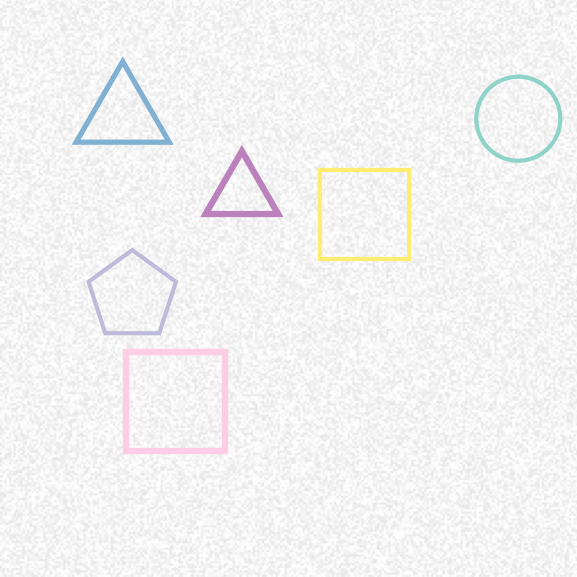[{"shape": "circle", "thickness": 2, "radius": 0.36, "center": [0.897, 0.794]}, {"shape": "pentagon", "thickness": 2, "radius": 0.4, "center": [0.229, 0.487]}, {"shape": "triangle", "thickness": 2.5, "radius": 0.47, "center": [0.212, 0.799]}, {"shape": "square", "thickness": 3, "radius": 0.43, "center": [0.304, 0.304]}, {"shape": "triangle", "thickness": 3, "radius": 0.36, "center": [0.419, 0.665]}, {"shape": "square", "thickness": 2, "radius": 0.38, "center": [0.631, 0.627]}]